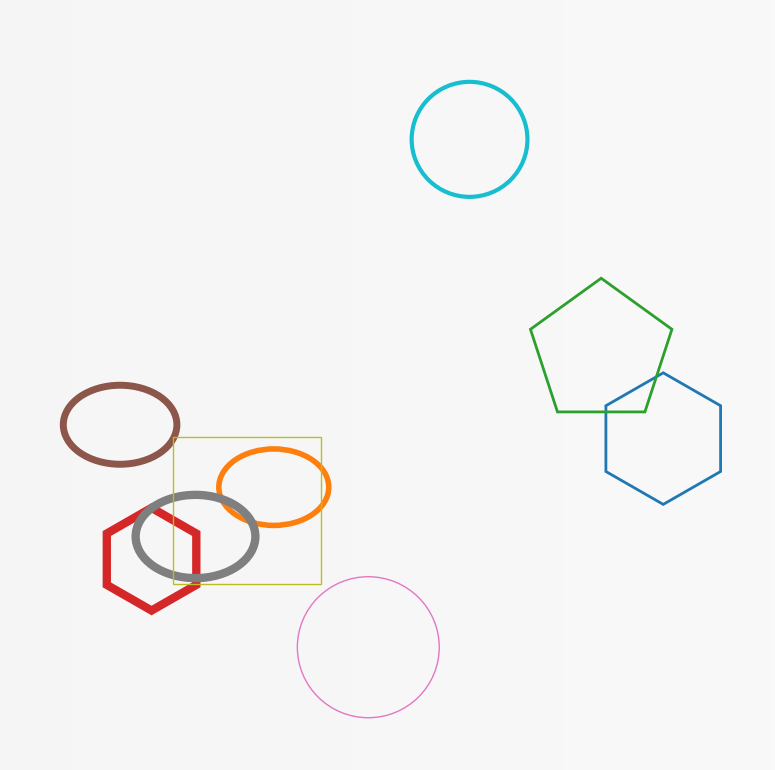[{"shape": "hexagon", "thickness": 1, "radius": 0.43, "center": [0.856, 0.43]}, {"shape": "oval", "thickness": 2, "radius": 0.35, "center": [0.353, 0.367]}, {"shape": "pentagon", "thickness": 1, "radius": 0.48, "center": [0.776, 0.543]}, {"shape": "hexagon", "thickness": 3, "radius": 0.33, "center": [0.196, 0.274]}, {"shape": "oval", "thickness": 2.5, "radius": 0.37, "center": [0.155, 0.448]}, {"shape": "circle", "thickness": 0.5, "radius": 0.46, "center": [0.475, 0.159]}, {"shape": "oval", "thickness": 3, "radius": 0.39, "center": [0.252, 0.303]}, {"shape": "square", "thickness": 0.5, "radius": 0.48, "center": [0.319, 0.337]}, {"shape": "circle", "thickness": 1.5, "radius": 0.37, "center": [0.606, 0.819]}]